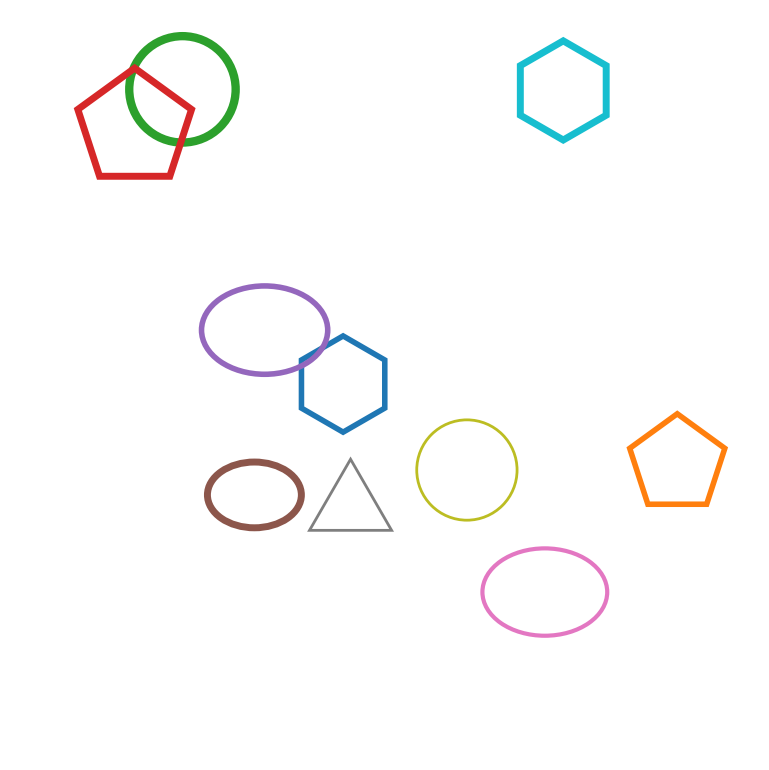[{"shape": "hexagon", "thickness": 2, "radius": 0.31, "center": [0.446, 0.501]}, {"shape": "pentagon", "thickness": 2, "radius": 0.32, "center": [0.88, 0.398]}, {"shape": "circle", "thickness": 3, "radius": 0.35, "center": [0.237, 0.884]}, {"shape": "pentagon", "thickness": 2.5, "radius": 0.39, "center": [0.175, 0.834]}, {"shape": "oval", "thickness": 2, "radius": 0.41, "center": [0.344, 0.571]}, {"shape": "oval", "thickness": 2.5, "radius": 0.3, "center": [0.33, 0.357]}, {"shape": "oval", "thickness": 1.5, "radius": 0.41, "center": [0.708, 0.231]}, {"shape": "triangle", "thickness": 1, "radius": 0.31, "center": [0.455, 0.342]}, {"shape": "circle", "thickness": 1, "radius": 0.33, "center": [0.606, 0.39]}, {"shape": "hexagon", "thickness": 2.5, "radius": 0.32, "center": [0.732, 0.883]}]